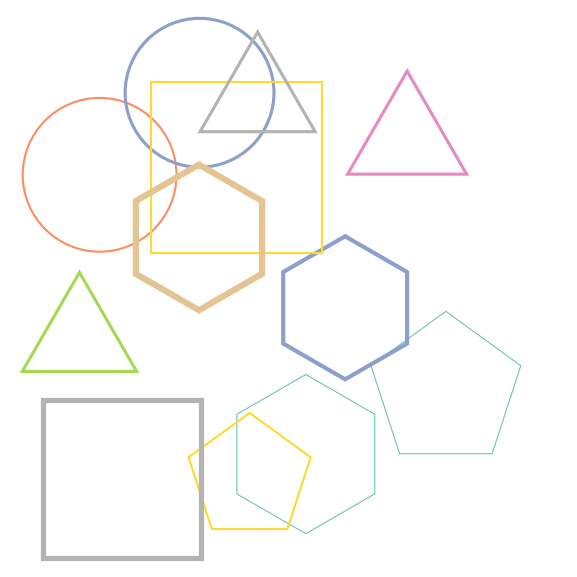[{"shape": "pentagon", "thickness": 0.5, "radius": 0.68, "center": [0.772, 0.324]}, {"shape": "hexagon", "thickness": 0.5, "radius": 0.69, "center": [0.53, 0.213]}, {"shape": "circle", "thickness": 1, "radius": 0.67, "center": [0.172, 0.696]}, {"shape": "hexagon", "thickness": 2, "radius": 0.62, "center": [0.598, 0.466]}, {"shape": "circle", "thickness": 1.5, "radius": 0.64, "center": [0.346, 0.839]}, {"shape": "triangle", "thickness": 1.5, "radius": 0.59, "center": [0.705, 0.757]}, {"shape": "triangle", "thickness": 1.5, "radius": 0.57, "center": [0.138, 0.413]}, {"shape": "pentagon", "thickness": 1, "radius": 0.56, "center": [0.432, 0.173]}, {"shape": "square", "thickness": 1, "radius": 0.74, "center": [0.409, 0.709]}, {"shape": "hexagon", "thickness": 3, "radius": 0.63, "center": [0.345, 0.588]}, {"shape": "triangle", "thickness": 1.5, "radius": 0.58, "center": [0.446, 0.829]}, {"shape": "square", "thickness": 2.5, "radius": 0.68, "center": [0.212, 0.17]}]